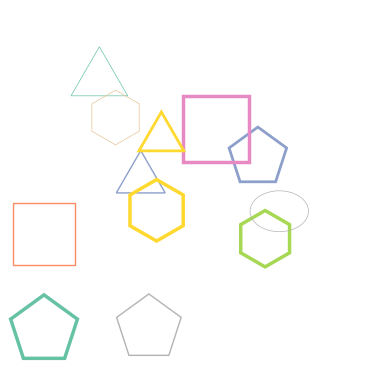[{"shape": "pentagon", "thickness": 2.5, "radius": 0.46, "center": [0.114, 0.143]}, {"shape": "triangle", "thickness": 0.5, "radius": 0.42, "center": [0.258, 0.794]}, {"shape": "square", "thickness": 1, "radius": 0.4, "center": [0.114, 0.393]}, {"shape": "pentagon", "thickness": 2, "radius": 0.39, "center": [0.67, 0.591]}, {"shape": "triangle", "thickness": 1, "radius": 0.37, "center": [0.366, 0.536]}, {"shape": "square", "thickness": 2.5, "radius": 0.43, "center": [0.562, 0.665]}, {"shape": "hexagon", "thickness": 2.5, "radius": 0.37, "center": [0.689, 0.38]}, {"shape": "triangle", "thickness": 2, "radius": 0.34, "center": [0.419, 0.642]}, {"shape": "hexagon", "thickness": 2.5, "radius": 0.4, "center": [0.407, 0.454]}, {"shape": "hexagon", "thickness": 0.5, "radius": 0.36, "center": [0.3, 0.695]}, {"shape": "oval", "thickness": 0.5, "radius": 0.38, "center": [0.725, 0.451]}, {"shape": "pentagon", "thickness": 1, "radius": 0.44, "center": [0.387, 0.148]}]